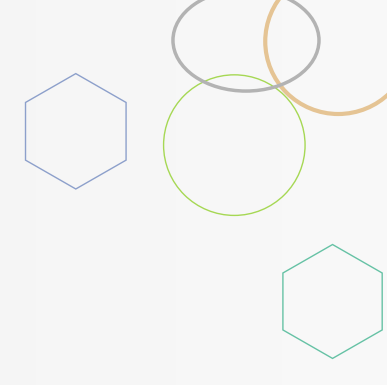[{"shape": "hexagon", "thickness": 1, "radius": 0.74, "center": [0.858, 0.217]}, {"shape": "hexagon", "thickness": 1, "radius": 0.75, "center": [0.196, 0.659]}, {"shape": "circle", "thickness": 1, "radius": 0.91, "center": [0.605, 0.623]}, {"shape": "circle", "thickness": 3, "radius": 0.94, "center": [0.873, 0.892]}, {"shape": "oval", "thickness": 2.5, "radius": 0.94, "center": [0.635, 0.895]}]